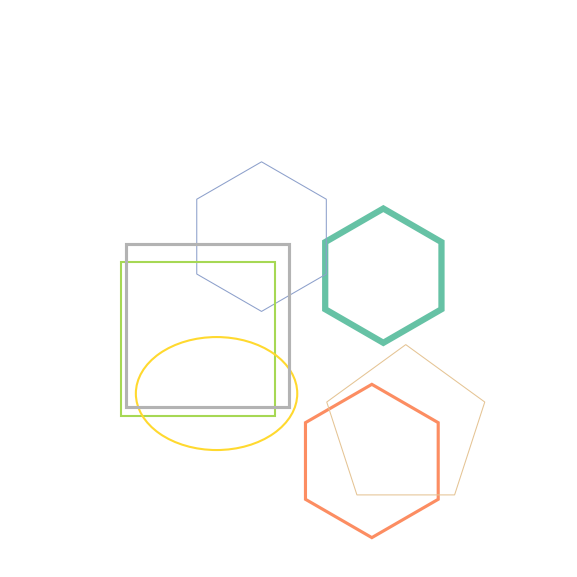[{"shape": "hexagon", "thickness": 3, "radius": 0.58, "center": [0.664, 0.522]}, {"shape": "hexagon", "thickness": 1.5, "radius": 0.66, "center": [0.644, 0.201]}, {"shape": "hexagon", "thickness": 0.5, "radius": 0.65, "center": [0.453, 0.589]}, {"shape": "square", "thickness": 1, "radius": 0.67, "center": [0.343, 0.412]}, {"shape": "oval", "thickness": 1, "radius": 0.7, "center": [0.375, 0.318]}, {"shape": "pentagon", "thickness": 0.5, "radius": 0.72, "center": [0.703, 0.259]}, {"shape": "square", "thickness": 1.5, "radius": 0.7, "center": [0.36, 0.436]}]